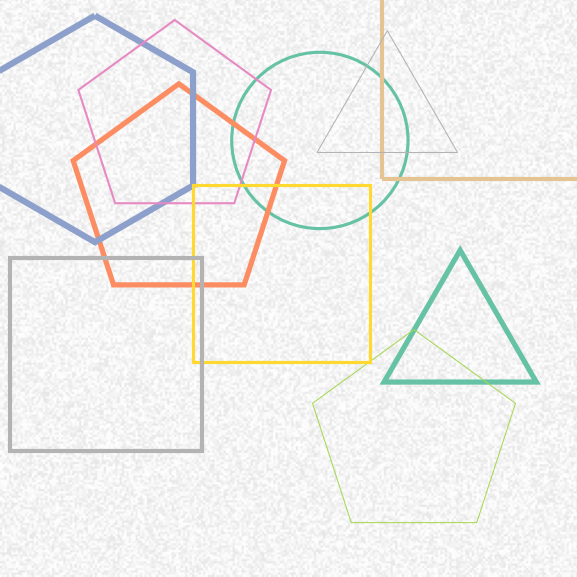[{"shape": "circle", "thickness": 1.5, "radius": 0.76, "center": [0.554, 0.756]}, {"shape": "triangle", "thickness": 2.5, "radius": 0.76, "center": [0.797, 0.414]}, {"shape": "pentagon", "thickness": 2.5, "radius": 0.96, "center": [0.31, 0.662]}, {"shape": "hexagon", "thickness": 3, "radius": 0.98, "center": [0.164, 0.776]}, {"shape": "pentagon", "thickness": 1, "radius": 0.88, "center": [0.303, 0.789]}, {"shape": "pentagon", "thickness": 0.5, "radius": 0.92, "center": [0.717, 0.244]}, {"shape": "square", "thickness": 1.5, "radius": 0.77, "center": [0.488, 0.526]}, {"shape": "square", "thickness": 2, "radius": 0.94, "center": [0.85, 0.878]}, {"shape": "triangle", "thickness": 0.5, "radius": 0.7, "center": [0.671, 0.805]}, {"shape": "square", "thickness": 2, "radius": 0.83, "center": [0.183, 0.385]}]